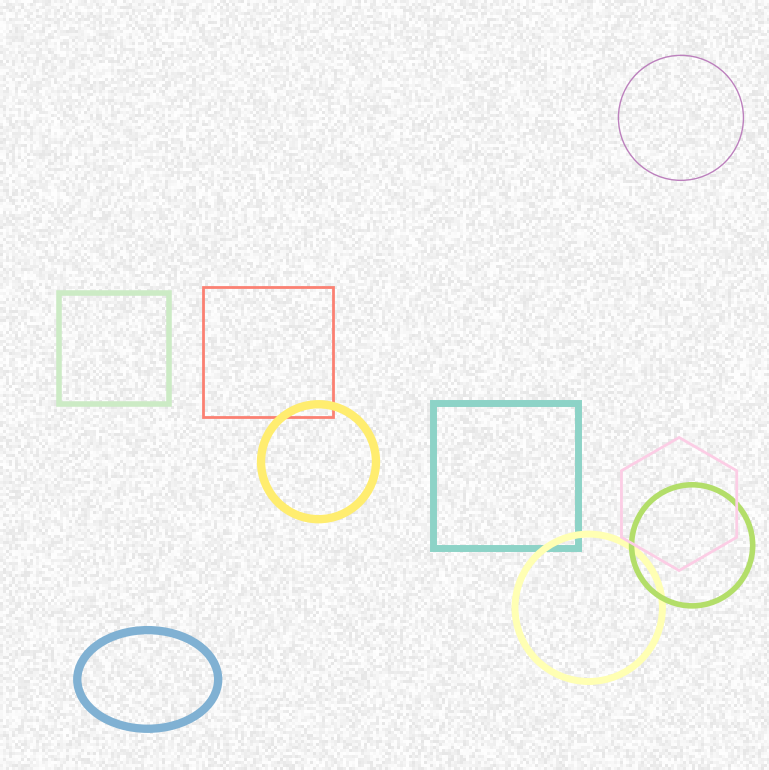[{"shape": "square", "thickness": 2.5, "radius": 0.47, "center": [0.657, 0.382]}, {"shape": "circle", "thickness": 2.5, "radius": 0.48, "center": [0.765, 0.211]}, {"shape": "square", "thickness": 1, "radius": 0.42, "center": [0.348, 0.543]}, {"shape": "oval", "thickness": 3, "radius": 0.46, "center": [0.192, 0.118]}, {"shape": "circle", "thickness": 2, "radius": 0.39, "center": [0.899, 0.292]}, {"shape": "hexagon", "thickness": 1, "radius": 0.43, "center": [0.882, 0.345]}, {"shape": "circle", "thickness": 0.5, "radius": 0.41, "center": [0.884, 0.847]}, {"shape": "square", "thickness": 2, "radius": 0.36, "center": [0.148, 0.547]}, {"shape": "circle", "thickness": 3, "radius": 0.37, "center": [0.414, 0.4]}]